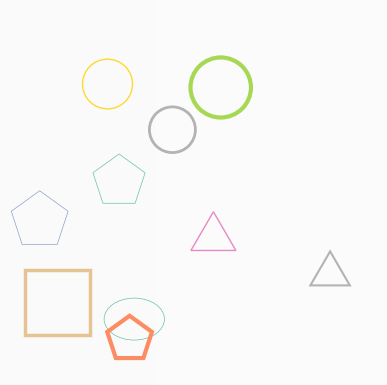[{"shape": "oval", "thickness": 0.5, "radius": 0.39, "center": [0.347, 0.171]}, {"shape": "pentagon", "thickness": 0.5, "radius": 0.35, "center": [0.307, 0.529]}, {"shape": "pentagon", "thickness": 3, "radius": 0.3, "center": [0.334, 0.119]}, {"shape": "pentagon", "thickness": 0.5, "radius": 0.39, "center": [0.102, 0.427]}, {"shape": "triangle", "thickness": 1, "radius": 0.34, "center": [0.551, 0.383]}, {"shape": "circle", "thickness": 3, "radius": 0.39, "center": [0.57, 0.773]}, {"shape": "circle", "thickness": 1, "radius": 0.32, "center": [0.277, 0.782]}, {"shape": "square", "thickness": 2.5, "radius": 0.42, "center": [0.148, 0.214]}, {"shape": "circle", "thickness": 2, "radius": 0.3, "center": [0.445, 0.663]}, {"shape": "triangle", "thickness": 1.5, "radius": 0.29, "center": [0.852, 0.288]}]